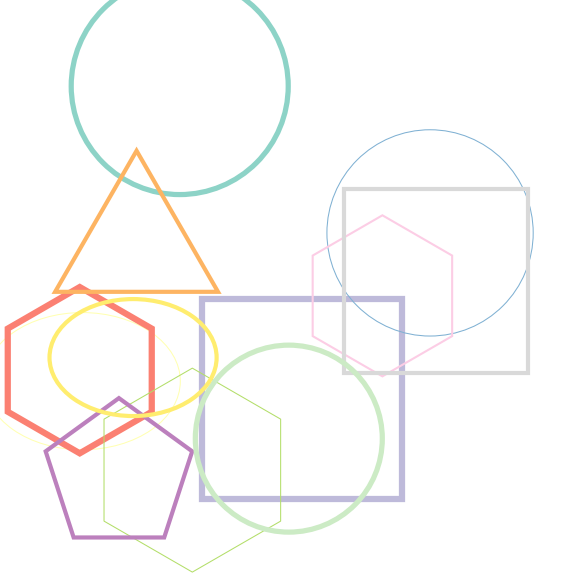[{"shape": "circle", "thickness": 2.5, "radius": 0.94, "center": [0.311, 0.85]}, {"shape": "oval", "thickness": 0.5, "radius": 0.85, "center": [0.143, 0.339]}, {"shape": "square", "thickness": 3, "radius": 0.86, "center": [0.522, 0.308]}, {"shape": "hexagon", "thickness": 3, "radius": 0.72, "center": [0.138, 0.358]}, {"shape": "circle", "thickness": 0.5, "radius": 0.89, "center": [0.745, 0.596]}, {"shape": "triangle", "thickness": 2, "radius": 0.81, "center": [0.236, 0.575]}, {"shape": "hexagon", "thickness": 0.5, "radius": 0.88, "center": [0.333, 0.185]}, {"shape": "hexagon", "thickness": 1, "radius": 0.7, "center": [0.662, 0.487]}, {"shape": "square", "thickness": 2, "radius": 0.8, "center": [0.755, 0.512]}, {"shape": "pentagon", "thickness": 2, "radius": 0.67, "center": [0.206, 0.176]}, {"shape": "circle", "thickness": 2.5, "radius": 0.81, "center": [0.5, 0.24]}, {"shape": "oval", "thickness": 2, "radius": 0.72, "center": [0.23, 0.38]}]